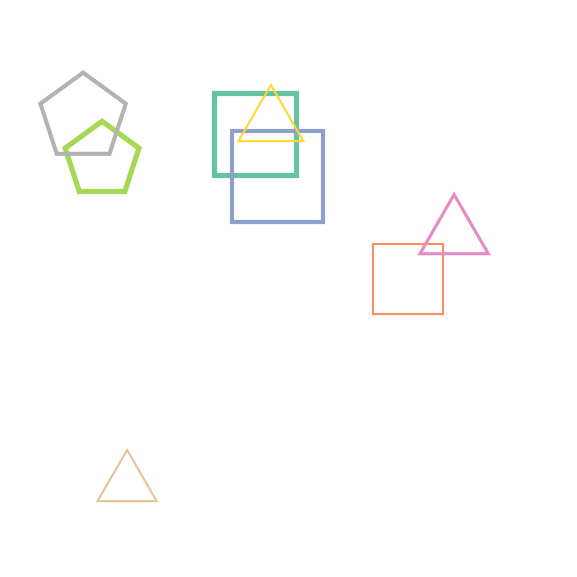[{"shape": "square", "thickness": 2.5, "radius": 0.35, "center": [0.441, 0.767]}, {"shape": "square", "thickness": 1, "radius": 0.3, "center": [0.706, 0.517]}, {"shape": "square", "thickness": 2, "radius": 0.39, "center": [0.48, 0.694]}, {"shape": "triangle", "thickness": 1.5, "radius": 0.34, "center": [0.786, 0.594]}, {"shape": "pentagon", "thickness": 2.5, "radius": 0.34, "center": [0.177, 0.722]}, {"shape": "triangle", "thickness": 1, "radius": 0.32, "center": [0.469, 0.787]}, {"shape": "triangle", "thickness": 1, "radius": 0.3, "center": [0.22, 0.161]}, {"shape": "pentagon", "thickness": 2, "radius": 0.39, "center": [0.144, 0.796]}]